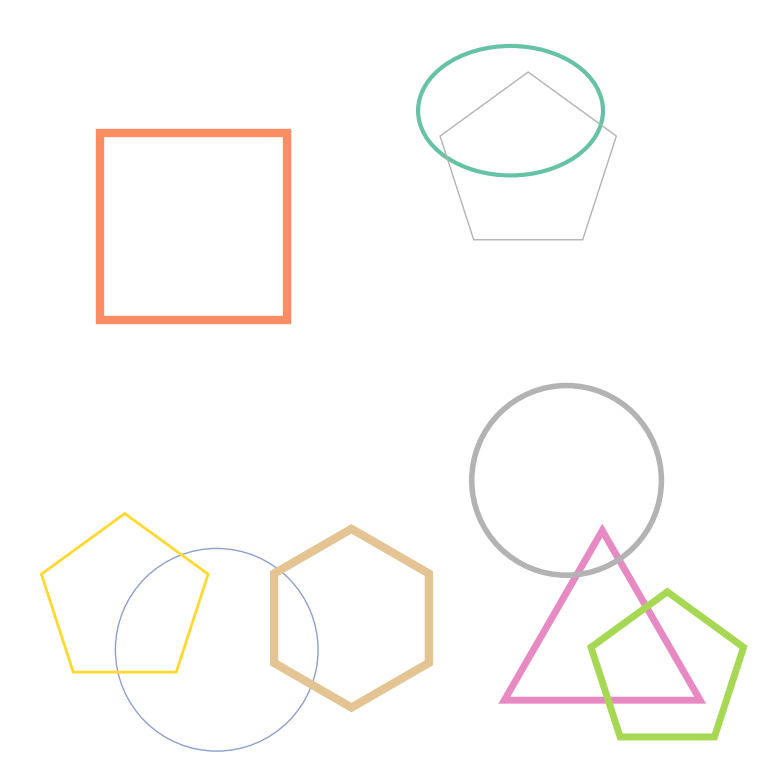[{"shape": "oval", "thickness": 1.5, "radius": 0.6, "center": [0.663, 0.856]}, {"shape": "square", "thickness": 3, "radius": 0.61, "center": [0.251, 0.706]}, {"shape": "circle", "thickness": 0.5, "radius": 0.66, "center": [0.281, 0.156]}, {"shape": "triangle", "thickness": 2.5, "radius": 0.73, "center": [0.782, 0.164]}, {"shape": "pentagon", "thickness": 2.5, "radius": 0.52, "center": [0.867, 0.127]}, {"shape": "pentagon", "thickness": 1, "radius": 0.57, "center": [0.162, 0.219]}, {"shape": "hexagon", "thickness": 3, "radius": 0.58, "center": [0.456, 0.197]}, {"shape": "circle", "thickness": 2, "radius": 0.62, "center": [0.736, 0.376]}, {"shape": "pentagon", "thickness": 0.5, "radius": 0.6, "center": [0.686, 0.786]}]